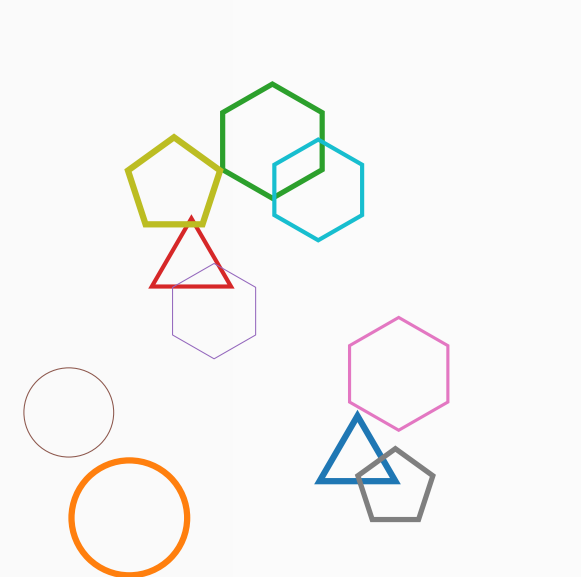[{"shape": "triangle", "thickness": 3, "radius": 0.38, "center": [0.615, 0.204]}, {"shape": "circle", "thickness": 3, "radius": 0.5, "center": [0.223, 0.102]}, {"shape": "hexagon", "thickness": 2.5, "radius": 0.49, "center": [0.469, 0.755]}, {"shape": "triangle", "thickness": 2, "radius": 0.39, "center": [0.329, 0.542]}, {"shape": "hexagon", "thickness": 0.5, "radius": 0.41, "center": [0.368, 0.46]}, {"shape": "circle", "thickness": 0.5, "radius": 0.39, "center": [0.118, 0.285]}, {"shape": "hexagon", "thickness": 1.5, "radius": 0.49, "center": [0.686, 0.352]}, {"shape": "pentagon", "thickness": 2.5, "radius": 0.34, "center": [0.68, 0.154]}, {"shape": "pentagon", "thickness": 3, "radius": 0.42, "center": [0.299, 0.678]}, {"shape": "hexagon", "thickness": 2, "radius": 0.44, "center": [0.547, 0.67]}]